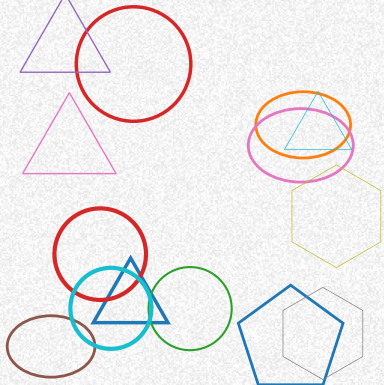[{"shape": "triangle", "thickness": 2.5, "radius": 0.56, "center": [0.339, 0.218]}, {"shape": "pentagon", "thickness": 2, "radius": 0.72, "center": [0.755, 0.116]}, {"shape": "oval", "thickness": 2, "radius": 0.62, "center": [0.788, 0.676]}, {"shape": "circle", "thickness": 1.5, "radius": 0.54, "center": [0.494, 0.198]}, {"shape": "circle", "thickness": 2.5, "radius": 0.74, "center": [0.347, 0.834]}, {"shape": "circle", "thickness": 3, "radius": 0.59, "center": [0.26, 0.34]}, {"shape": "triangle", "thickness": 1, "radius": 0.68, "center": [0.17, 0.88]}, {"shape": "oval", "thickness": 2, "radius": 0.57, "center": [0.133, 0.1]}, {"shape": "oval", "thickness": 2, "radius": 0.68, "center": [0.781, 0.622]}, {"shape": "triangle", "thickness": 1, "radius": 0.7, "center": [0.18, 0.619]}, {"shape": "hexagon", "thickness": 0.5, "radius": 0.6, "center": [0.839, 0.134]}, {"shape": "hexagon", "thickness": 0.5, "radius": 0.67, "center": [0.874, 0.438]}, {"shape": "circle", "thickness": 3, "radius": 0.53, "center": [0.288, 0.199]}, {"shape": "triangle", "thickness": 0.5, "radius": 0.51, "center": [0.826, 0.662]}]